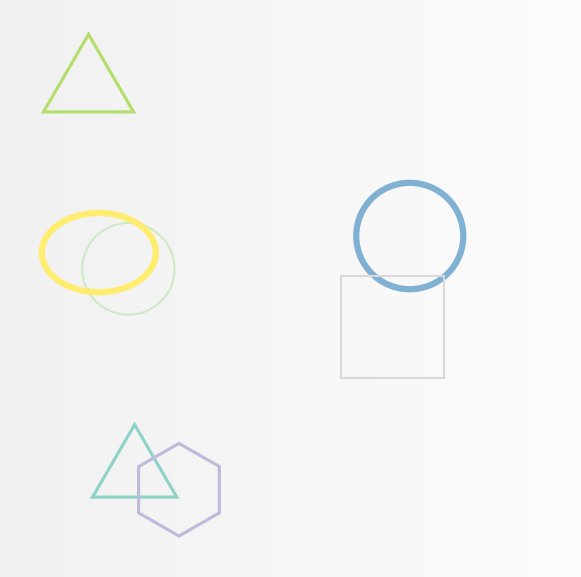[{"shape": "triangle", "thickness": 1.5, "radius": 0.42, "center": [0.232, 0.18]}, {"shape": "hexagon", "thickness": 1.5, "radius": 0.4, "center": [0.308, 0.151]}, {"shape": "circle", "thickness": 3, "radius": 0.46, "center": [0.705, 0.59]}, {"shape": "triangle", "thickness": 1.5, "radius": 0.45, "center": [0.152, 0.85]}, {"shape": "square", "thickness": 1, "radius": 0.44, "center": [0.676, 0.433]}, {"shape": "circle", "thickness": 1, "radius": 0.4, "center": [0.221, 0.534]}, {"shape": "oval", "thickness": 3, "radius": 0.49, "center": [0.17, 0.562]}]